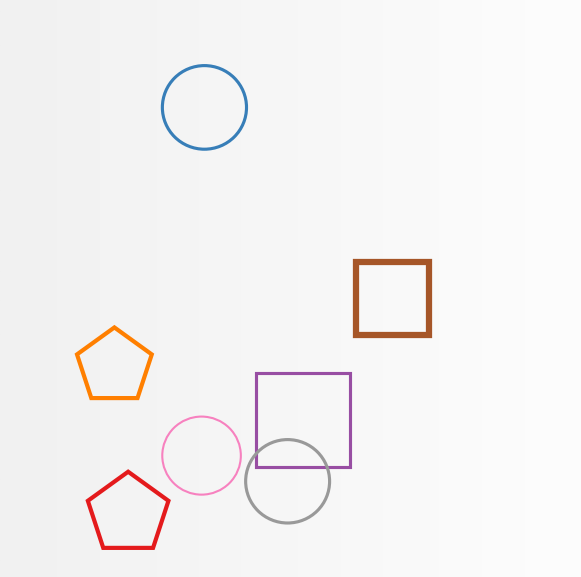[{"shape": "pentagon", "thickness": 2, "radius": 0.36, "center": [0.22, 0.109]}, {"shape": "circle", "thickness": 1.5, "radius": 0.36, "center": [0.352, 0.813]}, {"shape": "square", "thickness": 1.5, "radius": 0.41, "center": [0.521, 0.272]}, {"shape": "pentagon", "thickness": 2, "radius": 0.34, "center": [0.197, 0.365]}, {"shape": "square", "thickness": 3, "radius": 0.31, "center": [0.675, 0.482]}, {"shape": "circle", "thickness": 1, "radius": 0.34, "center": [0.347, 0.21]}, {"shape": "circle", "thickness": 1.5, "radius": 0.36, "center": [0.495, 0.166]}]